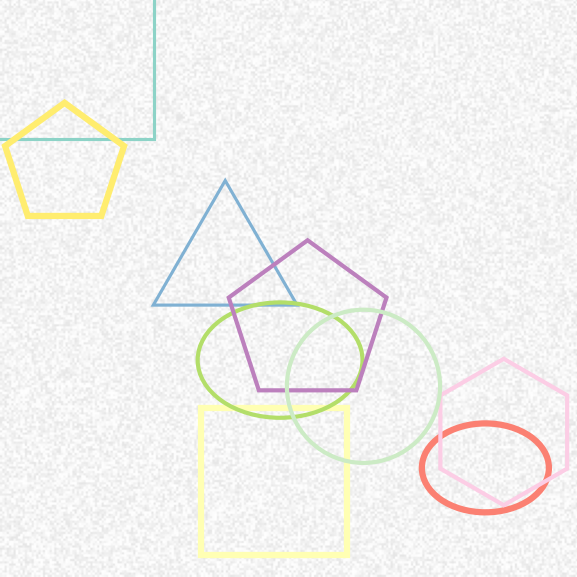[{"shape": "square", "thickness": 1.5, "radius": 0.68, "center": [0.13, 0.895]}, {"shape": "square", "thickness": 3, "radius": 0.63, "center": [0.474, 0.165]}, {"shape": "oval", "thickness": 3, "radius": 0.55, "center": [0.84, 0.189]}, {"shape": "triangle", "thickness": 1.5, "radius": 0.72, "center": [0.39, 0.543]}, {"shape": "oval", "thickness": 2, "radius": 0.71, "center": [0.485, 0.376]}, {"shape": "hexagon", "thickness": 2, "radius": 0.63, "center": [0.872, 0.251]}, {"shape": "pentagon", "thickness": 2, "radius": 0.72, "center": [0.533, 0.439]}, {"shape": "circle", "thickness": 2, "radius": 0.66, "center": [0.629, 0.33]}, {"shape": "pentagon", "thickness": 3, "radius": 0.54, "center": [0.112, 0.713]}]